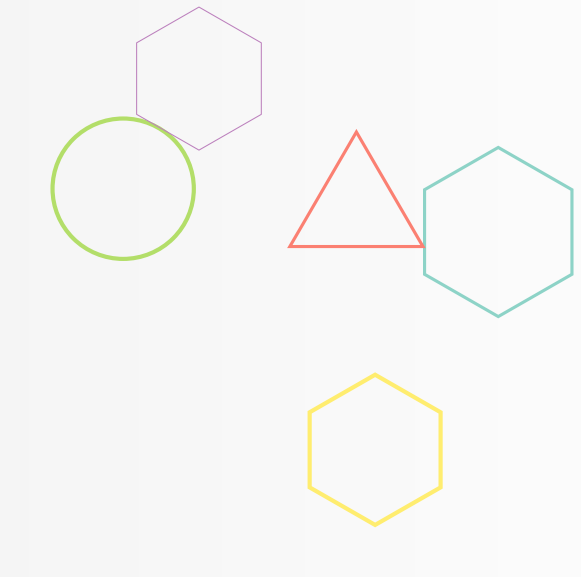[{"shape": "hexagon", "thickness": 1.5, "radius": 0.73, "center": [0.857, 0.597]}, {"shape": "triangle", "thickness": 1.5, "radius": 0.66, "center": [0.613, 0.638]}, {"shape": "circle", "thickness": 2, "radius": 0.61, "center": [0.212, 0.672]}, {"shape": "hexagon", "thickness": 0.5, "radius": 0.62, "center": [0.342, 0.863]}, {"shape": "hexagon", "thickness": 2, "radius": 0.65, "center": [0.645, 0.22]}]